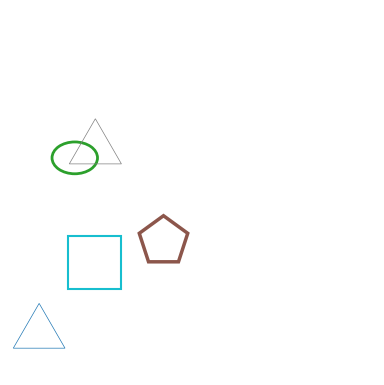[{"shape": "triangle", "thickness": 0.5, "radius": 0.39, "center": [0.102, 0.134]}, {"shape": "oval", "thickness": 2, "radius": 0.3, "center": [0.194, 0.59]}, {"shape": "pentagon", "thickness": 2.5, "radius": 0.33, "center": [0.425, 0.374]}, {"shape": "triangle", "thickness": 0.5, "radius": 0.39, "center": [0.248, 0.613]}, {"shape": "square", "thickness": 1.5, "radius": 0.34, "center": [0.246, 0.318]}]